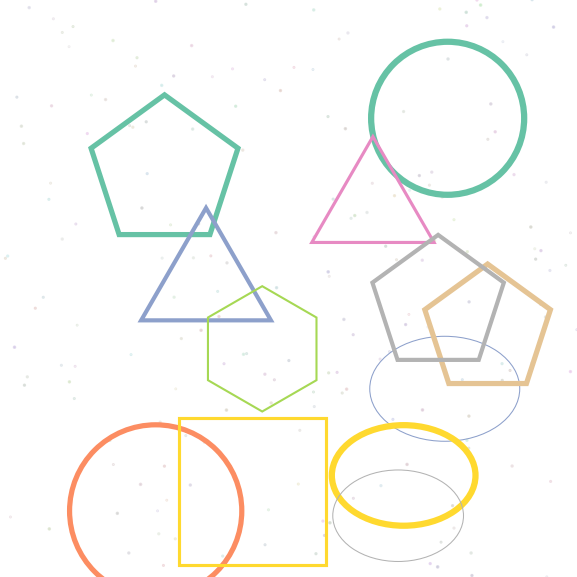[{"shape": "pentagon", "thickness": 2.5, "radius": 0.67, "center": [0.285, 0.701]}, {"shape": "circle", "thickness": 3, "radius": 0.66, "center": [0.775, 0.794]}, {"shape": "circle", "thickness": 2.5, "radius": 0.75, "center": [0.27, 0.114]}, {"shape": "triangle", "thickness": 2, "radius": 0.65, "center": [0.357, 0.509]}, {"shape": "oval", "thickness": 0.5, "radius": 0.65, "center": [0.77, 0.326]}, {"shape": "triangle", "thickness": 1.5, "radius": 0.61, "center": [0.646, 0.64]}, {"shape": "hexagon", "thickness": 1, "radius": 0.54, "center": [0.454, 0.395]}, {"shape": "oval", "thickness": 3, "radius": 0.62, "center": [0.699, 0.176]}, {"shape": "square", "thickness": 1.5, "radius": 0.64, "center": [0.437, 0.148]}, {"shape": "pentagon", "thickness": 2.5, "radius": 0.57, "center": [0.844, 0.428]}, {"shape": "oval", "thickness": 0.5, "radius": 0.57, "center": [0.689, 0.106]}, {"shape": "pentagon", "thickness": 2, "radius": 0.6, "center": [0.759, 0.473]}]